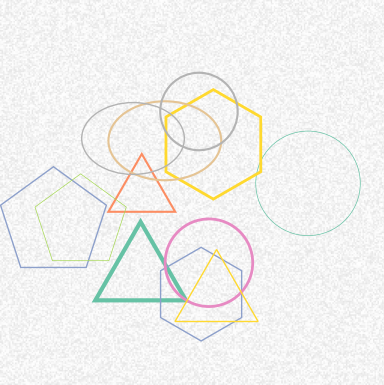[{"shape": "triangle", "thickness": 3, "radius": 0.68, "center": [0.365, 0.288]}, {"shape": "circle", "thickness": 0.5, "radius": 0.68, "center": [0.8, 0.524]}, {"shape": "triangle", "thickness": 1.5, "radius": 0.5, "center": [0.368, 0.5]}, {"shape": "hexagon", "thickness": 1, "radius": 0.61, "center": [0.522, 0.236]}, {"shape": "pentagon", "thickness": 1, "radius": 0.72, "center": [0.139, 0.422]}, {"shape": "circle", "thickness": 2, "radius": 0.57, "center": [0.543, 0.318]}, {"shape": "pentagon", "thickness": 0.5, "radius": 0.62, "center": [0.21, 0.424]}, {"shape": "triangle", "thickness": 1, "radius": 0.62, "center": [0.562, 0.227]}, {"shape": "hexagon", "thickness": 2, "radius": 0.71, "center": [0.554, 0.625]}, {"shape": "oval", "thickness": 1.5, "radius": 0.73, "center": [0.428, 0.634]}, {"shape": "circle", "thickness": 1.5, "radius": 0.5, "center": [0.517, 0.71]}, {"shape": "oval", "thickness": 1, "radius": 0.67, "center": [0.346, 0.64]}]